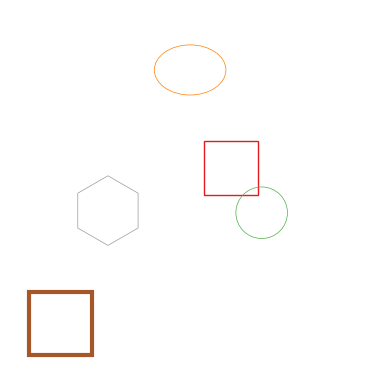[{"shape": "square", "thickness": 1, "radius": 0.35, "center": [0.599, 0.563]}, {"shape": "circle", "thickness": 0.5, "radius": 0.33, "center": [0.68, 0.447]}, {"shape": "oval", "thickness": 0.5, "radius": 0.46, "center": [0.494, 0.818]}, {"shape": "square", "thickness": 3, "radius": 0.41, "center": [0.157, 0.159]}, {"shape": "hexagon", "thickness": 0.5, "radius": 0.45, "center": [0.28, 0.453]}]